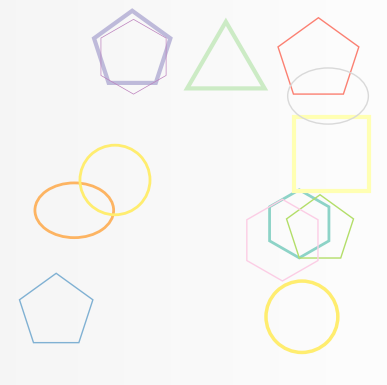[{"shape": "hexagon", "thickness": 2, "radius": 0.44, "center": [0.772, 0.419]}, {"shape": "square", "thickness": 3, "radius": 0.48, "center": [0.856, 0.6]}, {"shape": "pentagon", "thickness": 3, "radius": 0.52, "center": [0.341, 0.868]}, {"shape": "pentagon", "thickness": 1, "radius": 0.55, "center": [0.822, 0.844]}, {"shape": "pentagon", "thickness": 1, "radius": 0.5, "center": [0.145, 0.191]}, {"shape": "oval", "thickness": 2, "radius": 0.51, "center": [0.192, 0.454]}, {"shape": "pentagon", "thickness": 1, "radius": 0.45, "center": [0.826, 0.403]}, {"shape": "hexagon", "thickness": 1, "radius": 0.53, "center": [0.729, 0.376]}, {"shape": "oval", "thickness": 1, "radius": 0.52, "center": [0.847, 0.751]}, {"shape": "hexagon", "thickness": 0.5, "radius": 0.49, "center": [0.345, 0.853]}, {"shape": "triangle", "thickness": 3, "radius": 0.58, "center": [0.583, 0.828]}, {"shape": "circle", "thickness": 2.5, "radius": 0.46, "center": [0.779, 0.177]}, {"shape": "circle", "thickness": 2, "radius": 0.45, "center": [0.297, 0.533]}]